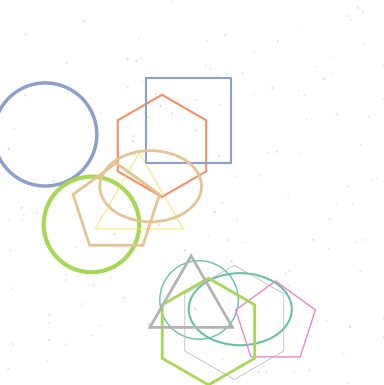[{"shape": "oval", "thickness": 1.5, "radius": 0.67, "center": [0.624, 0.197]}, {"shape": "circle", "thickness": 1, "radius": 0.51, "center": [0.517, 0.221]}, {"shape": "hexagon", "thickness": 1.5, "radius": 0.66, "center": [0.421, 0.621]}, {"shape": "circle", "thickness": 2.5, "radius": 0.67, "center": [0.118, 0.651]}, {"shape": "square", "thickness": 1.5, "radius": 0.55, "center": [0.491, 0.686]}, {"shape": "pentagon", "thickness": 1, "radius": 0.54, "center": [0.716, 0.161]}, {"shape": "hexagon", "thickness": 2, "radius": 0.69, "center": [0.541, 0.139]}, {"shape": "circle", "thickness": 3, "radius": 0.62, "center": [0.238, 0.417]}, {"shape": "triangle", "thickness": 0.5, "radius": 0.66, "center": [0.362, 0.471]}, {"shape": "pentagon", "thickness": 2, "radius": 0.59, "center": [0.302, 0.458]}, {"shape": "oval", "thickness": 2, "radius": 0.66, "center": [0.391, 0.516]}, {"shape": "triangle", "thickness": 2, "radius": 0.62, "center": [0.496, 0.212]}, {"shape": "hexagon", "thickness": 0.5, "radius": 0.74, "center": [0.609, 0.163]}]